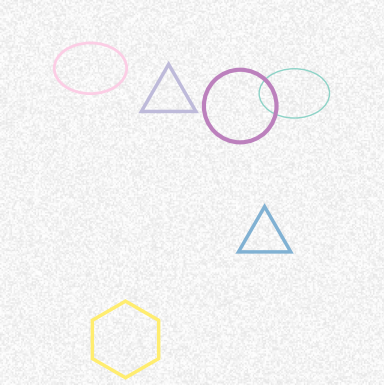[{"shape": "oval", "thickness": 1, "radius": 0.46, "center": [0.765, 0.757]}, {"shape": "triangle", "thickness": 2.5, "radius": 0.41, "center": [0.438, 0.751]}, {"shape": "triangle", "thickness": 2.5, "radius": 0.39, "center": [0.687, 0.385]}, {"shape": "oval", "thickness": 2, "radius": 0.47, "center": [0.235, 0.823]}, {"shape": "circle", "thickness": 3, "radius": 0.47, "center": [0.624, 0.725]}, {"shape": "hexagon", "thickness": 2.5, "radius": 0.5, "center": [0.326, 0.118]}]